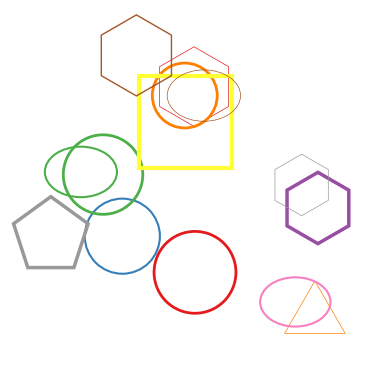[{"shape": "circle", "thickness": 2, "radius": 0.53, "center": [0.506, 0.293]}, {"shape": "hexagon", "thickness": 0.5, "radius": 0.52, "center": [0.504, 0.775]}, {"shape": "circle", "thickness": 1.5, "radius": 0.49, "center": [0.318, 0.387]}, {"shape": "oval", "thickness": 1.5, "radius": 0.47, "center": [0.21, 0.553]}, {"shape": "circle", "thickness": 2, "radius": 0.52, "center": [0.268, 0.547]}, {"shape": "hexagon", "thickness": 2.5, "radius": 0.46, "center": [0.826, 0.46]}, {"shape": "triangle", "thickness": 0.5, "radius": 0.45, "center": [0.818, 0.179]}, {"shape": "circle", "thickness": 2, "radius": 0.42, "center": [0.48, 0.752]}, {"shape": "square", "thickness": 3, "radius": 0.6, "center": [0.482, 0.683]}, {"shape": "oval", "thickness": 0.5, "radius": 0.48, "center": [0.53, 0.752]}, {"shape": "hexagon", "thickness": 1, "radius": 0.53, "center": [0.354, 0.856]}, {"shape": "oval", "thickness": 1.5, "radius": 0.46, "center": [0.767, 0.216]}, {"shape": "hexagon", "thickness": 0.5, "radius": 0.4, "center": [0.783, 0.52]}, {"shape": "pentagon", "thickness": 2.5, "radius": 0.51, "center": [0.132, 0.387]}]